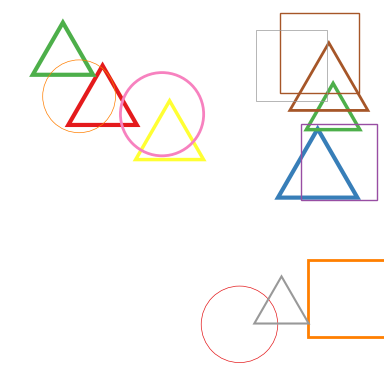[{"shape": "circle", "thickness": 0.5, "radius": 0.5, "center": [0.622, 0.158]}, {"shape": "triangle", "thickness": 3, "radius": 0.51, "center": [0.266, 0.727]}, {"shape": "triangle", "thickness": 3, "radius": 0.6, "center": [0.825, 0.546]}, {"shape": "triangle", "thickness": 3, "radius": 0.45, "center": [0.163, 0.851]}, {"shape": "triangle", "thickness": 2.5, "radius": 0.4, "center": [0.865, 0.703]}, {"shape": "square", "thickness": 1, "radius": 0.49, "center": [0.881, 0.58]}, {"shape": "circle", "thickness": 0.5, "radius": 0.47, "center": [0.205, 0.75]}, {"shape": "square", "thickness": 2, "radius": 0.5, "center": [0.899, 0.225]}, {"shape": "triangle", "thickness": 2.5, "radius": 0.51, "center": [0.441, 0.636]}, {"shape": "triangle", "thickness": 2, "radius": 0.59, "center": [0.854, 0.772]}, {"shape": "square", "thickness": 1, "radius": 0.52, "center": [0.83, 0.863]}, {"shape": "circle", "thickness": 2, "radius": 0.54, "center": [0.421, 0.703]}, {"shape": "square", "thickness": 0.5, "radius": 0.46, "center": [0.758, 0.831]}, {"shape": "triangle", "thickness": 1.5, "radius": 0.41, "center": [0.731, 0.2]}]